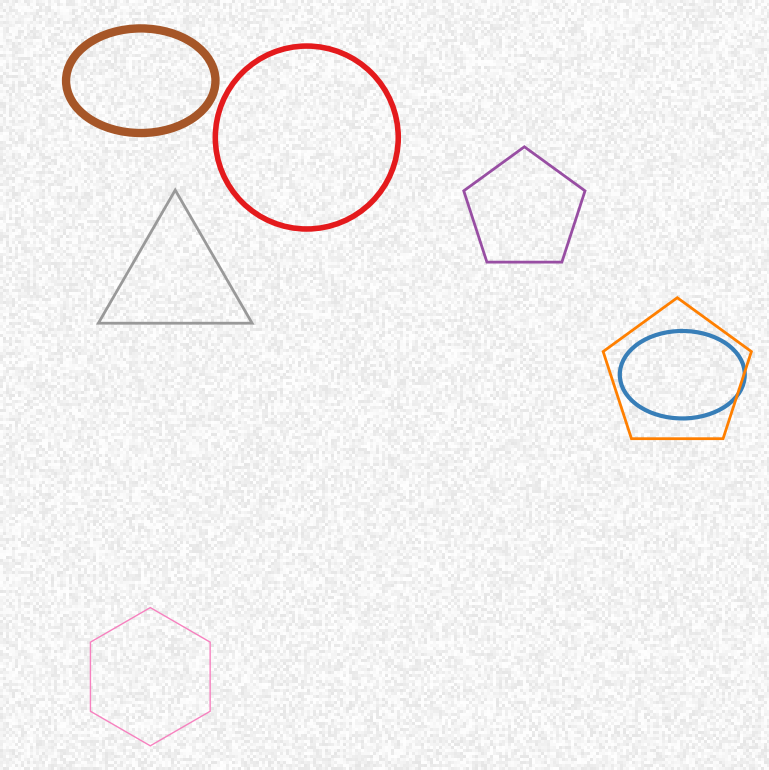[{"shape": "circle", "thickness": 2, "radius": 0.59, "center": [0.398, 0.821]}, {"shape": "oval", "thickness": 1.5, "radius": 0.41, "center": [0.886, 0.513]}, {"shape": "pentagon", "thickness": 1, "radius": 0.41, "center": [0.681, 0.727]}, {"shape": "pentagon", "thickness": 1, "radius": 0.51, "center": [0.88, 0.512]}, {"shape": "oval", "thickness": 3, "radius": 0.49, "center": [0.183, 0.895]}, {"shape": "hexagon", "thickness": 0.5, "radius": 0.45, "center": [0.195, 0.121]}, {"shape": "triangle", "thickness": 1, "radius": 0.58, "center": [0.228, 0.638]}]